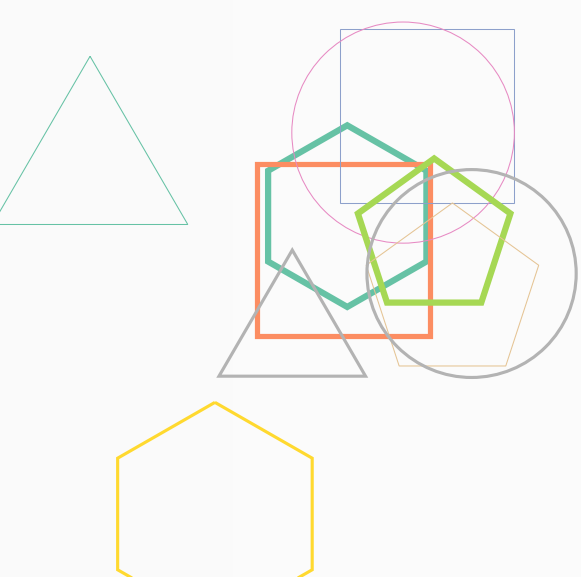[{"shape": "triangle", "thickness": 0.5, "radius": 0.97, "center": [0.155, 0.707]}, {"shape": "hexagon", "thickness": 3, "radius": 0.79, "center": [0.597, 0.625]}, {"shape": "square", "thickness": 2.5, "radius": 0.75, "center": [0.591, 0.566]}, {"shape": "square", "thickness": 0.5, "radius": 0.75, "center": [0.735, 0.798]}, {"shape": "circle", "thickness": 0.5, "radius": 0.96, "center": [0.693, 0.77]}, {"shape": "pentagon", "thickness": 3, "radius": 0.69, "center": [0.747, 0.587]}, {"shape": "hexagon", "thickness": 1.5, "radius": 0.97, "center": [0.37, 0.109]}, {"shape": "pentagon", "thickness": 0.5, "radius": 0.78, "center": [0.778, 0.492]}, {"shape": "circle", "thickness": 1.5, "radius": 0.9, "center": [0.811, 0.525]}, {"shape": "triangle", "thickness": 1.5, "radius": 0.73, "center": [0.503, 0.421]}]